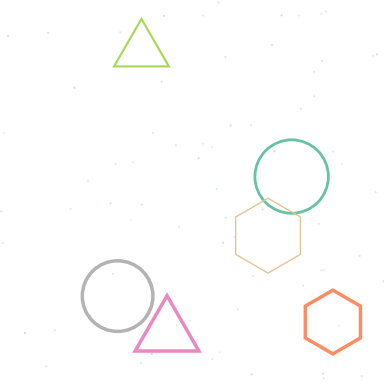[{"shape": "circle", "thickness": 2, "radius": 0.48, "center": [0.758, 0.541]}, {"shape": "hexagon", "thickness": 2.5, "radius": 0.41, "center": [0.865, 0.164]}, {"shape": "triangle", "thickness": 2.5, "radius": 0.48, "center": [0.434, 0.136]}, {"shape": "triangle", "thickness": 1.5, "radius": 0.41, "center": [0.367, 0.869]}, {"shape": "hexagon", "thickness": 1, "radius": 0.49, "center": [0.696, 0.388]}, {"shape": "circle", "thickness": 2.5, "radius": 0.46, "center": [0.305, 0.231]}]